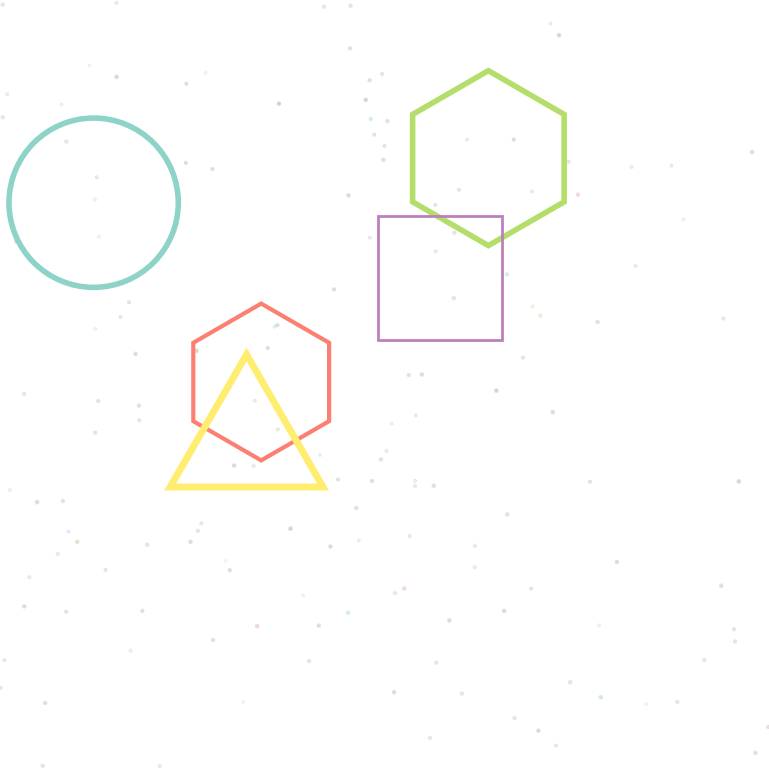[{"shape": "circle", "thickness": 2, "radius": 0.55, "center": [0.122, 0.737]}, {"shape": "hexagon", "thickness": 1.5, "radius": 0.51, "center": [0.339, 0.504]}, {"shape": "hexagon", "thickness": 2, "radius": 0.57, "center": [0.634, 0.795]}, {"shape": "square", "thickness": 1, "radius": 0.4, "center": [0.572, 0.639]}, {"shape": "triangle", "thickness": 2.5, "radius": 0.57, "center": [0.32, 0.425]}]